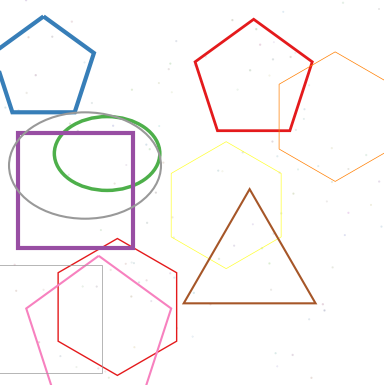[{"shape": "pentagon", "thickness": 2, "radius": 0.8, "center": [0.659, 0.79]}, {"shape": "hexagon", "thickness": 1, "radius": 0.89, "center": [0.305, 0.203]}, {"shape": "pentagon", "thickness": 3, "radius": 0.69, "center": [0.113, 0.82]}, {"shape": "oval", "thickness": 2.5, "radius": 0.69, "center": [0.278, 0.601]}, {"shape": "square", "thickness": 3, "radius": 0.75, "center": [0.197, 0.506]}, {"shape": "hexagon", "thickness": 0.5, "radius": 0.84, "center": [0.871, 0.697]}, {"shape": "hexagon", "thickness": 0.5, "radius": 0.82, "center": [0.587, 0.467]}, {"shape": "triangle", "thickness": 1.5, "radius": 0.99, "center": [0.648, 0.311]}, {"shape": "pentagon", "thickness": 1.5, "radius": 0.99, "center": [0.256, 0.138]}, {"shape": "oval", "thickness": 1.5, "radius": 0.99, "center": [0.221, 0.57]}, {"shape": "square", "thickness": 0.5, "radius": 0.71, "center": [0.124, 0.171]}]